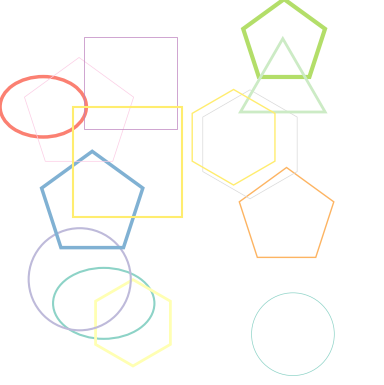[{"shape": "oval", "thickness": 1.5, "radius": 0.66, "center": [0.269, 0.212]}, {"shape": "circle", "thickness": 0.5, "radius": 0.54, "center": [0.761, 0.132]}, {"shape": "hexagon", "thickness": 2, "radius": 0.56, "center": [0.345, 0.162]}, {"shape": "circle", "thickness": 1.5, "radius": 0.66, "center": [0.207, 0.275]}, {"shape": "oval", "thickness": 2.5, "radius": 0.56, "center": [0.112, 0.723]}, {"shape": "pentagon", "thickness": 2.5, "radius": 0.69, "center": [0.239, 0.469]}, {"shape": "pentagon", "thickness": 1, "radius": 0.65, "center": [0.744, 0.436]}, {"shape": "pentagon", "thickness": 3, "radius": 0.56, "center": [0.738, 0.89]}, {"shape": "pentagon", "thickness": 0.5, "radius": 0.75, "center": [0.205, 0.702]}, {"shape": "hexagon", "thickness": 0.5, "radius": 0.71, "center": [0.649, 0.625]}, {"shape": "square", "thickness": 0.5, "radius": 0.6, "center": [0.34, 0.785]}, {"shape": "triangle", "thickness": 2, "radius": 0.64, "center": [0.735, 0.773]}, {"shape": "square", "thickness": 1.5, "radius": 0.71, "center": [0.331, 0.579]}, {"shape": "hexagon", "thickness": 1, "radius": 0.62, "center": [0.607, 0.643]}]